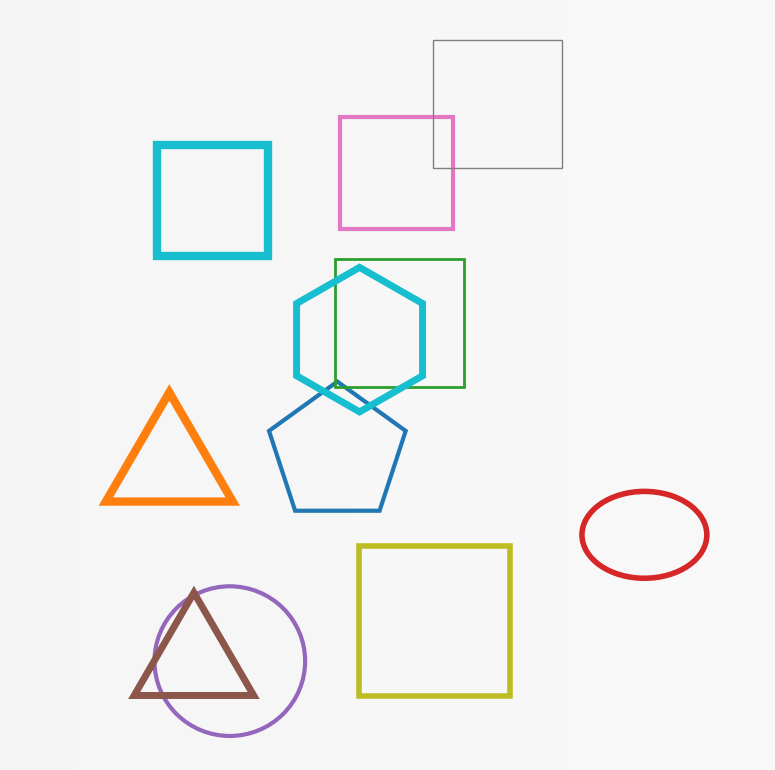[{"shape": "pentagon", "thickness": 1.5, "radius": 0.46, "center": [0.435, 0.412]}, {"shape": "triangle", "thickness": 3, "radius": 0.47, "center": [0.218, 0.396]}, {"shape": "square", "thickness": 1, "radius": 0.42, "center": [0.515, 0.58]}, {"shape": "oval", "thickness": 2, "radius": 0.4, "center": [0.831, 0.305]}, {"shape": "circle", "thickness": 1.5, "radius": 0.49, "center": [0.297, 0.141]}, {"shape": "triangle", "thickness": 2.5, "radius": 0.45, "center": [0.25, 0.141]}, {"shape": "square", "thickness": 1.5, "radius": 0.36, "center": [0.511, 0.776]}, {"shape": "square", "thickness": 0.5, "radius": 0.41, "center": [0.642, 0.865]}, {"shape": "square", "thickness": 2, "radius": 0.49, "center": [0.561, 0.194]}, {"shape": "square", "thickness": 3, "radius": 0.36, "center": [0.274, 0.739]}, {"shape": "hexagon", "thickness": 2.5, "radius": 0.47, "center": [0.464, 0.559]}]